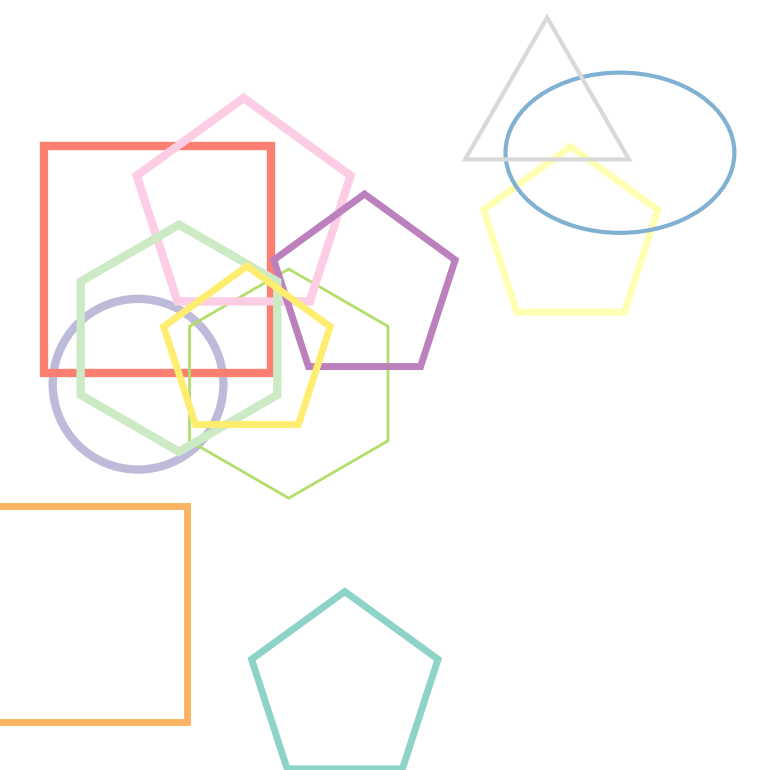[{"shape": "pentagon", "thickness": 2.5, "radius": 0.64, "center": [0.448, 0.104]}, {"shape": "pentagon", "thickness": 2.5, "radius": 0.59, "center": [0.741, 0.691]}, {"shape": "circle", "thickness": 3, "radius": 0.55, "center": [0.179, 0.501]}, {"shape": "square", "thickness": 3, "radius": 0.74, "center": [0.205, 0.663]}, {"shape": "oval", "thickness": 1.5, "radius": 0.74, "center": [0.805, 0.802]}, {"shape": "square", "thickness": 2.5, "radius": 0.7, "center": [0.102, 0.203]}, {"shape": "hexagon", "thickness": 1, "radius": 0.74, "center": [0.375, 0.502]}, {"shape": "pentagon", "thickness": 3, "radius": 0.73, "center": [0.316, 0.727]}, {"shape": "triangle", "thickness": 1.5, "radius": 0.61, "center": [0.71, 0.854]}, {"shape": "pentagon", "thickness": 2.5, "radius": 0.62, "center": [0.473, 0.624]}, {"shape": "hexagon", "thickness": 3, "radius": 0.74, "center": [0.232, 0.561]}, {"shape": "pentagon", "thickness": 2.5, "radius": 0.57, "center": [0.321, 0.541]}]